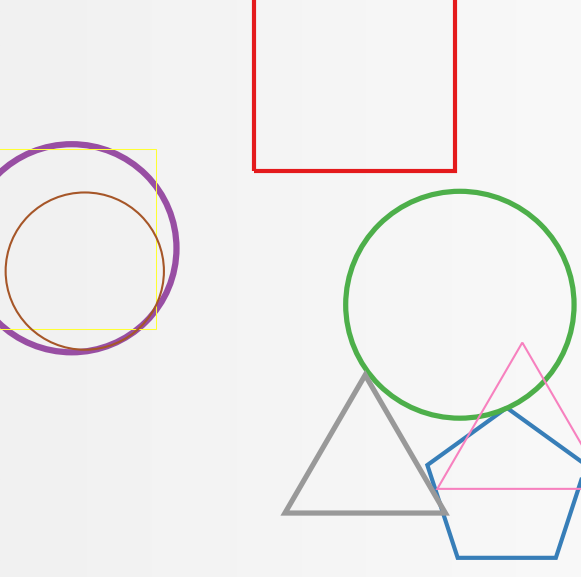[{"shape": "square", "thickness": 2, "radius": 0.86, "center": [0.611, 0.876]}, {"shape": "pentagon", "thickness": 2, "radius": 0.72, "center": [0.872, 0.149]}, {"shape": "circle", "thickness": 2.5, "radius": 0.98, "center": [0.791, 0.471]}, {"shape": "circle", "thickness": 3, "radius": 0.9, "center": [0.123, 0.569]}, {"shape": "square", "thickness": 0.5, "radius": 0.78, "center": [0.112, 0.585]}, {"shape": "circle", "thickness": 1, "radius": 0.68, "center": [0.146, 0.53]}, {"shape": "triangle", "thickness": 1, "radius": 0.84, "center": [0.899, 0.237]}, {"shape": "triangle", "thickness": 2.5, "radius": 0.8, "center": [0.628, 0.19]}]